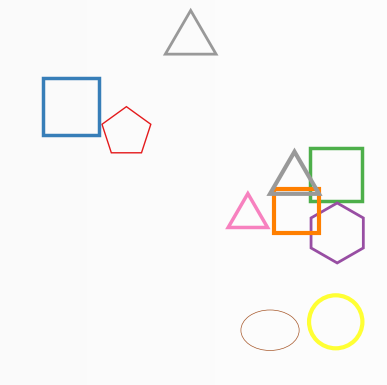[{"shape": "pentagon", "thickness": 1, "radius": 0.33, "center": [0.326, 0.657]}, {"shape": "square", "thickness": 2.5, "radius": 0.37, "center": [0.183, 0.723]}, {"shape": "square", "thickness": 2.5, "radius": 0.34, "center": [0.867, 0.547]}, {"shape": "hexagon", "thickness": 2, "radius": 0.39, "center": [0.87, 0.395]}, {"shape": "square", "thickness": 3, "radius": 0.29, "center": [0.765, 0.452]}, {"shape": "circle", "thickness": 3, "radius": 0.34, "center": [0.866, 0.164]}, {"shape": "oval", "thickness": 0.5, "radius": 0.38, "center": [0.697, 0.142]}, {"shape": "triangle", "thickness": 2.5, "radius": 0.29, "center": [0.64, 0.439]}, {"shape": "triangle", "thickness": 3, "radius": 0.36, "center": [0.76, 0.533]}, {"shape": "triangle", "thickness": 2, "radius": 0.38, "center": [0.492, 0.897]}]